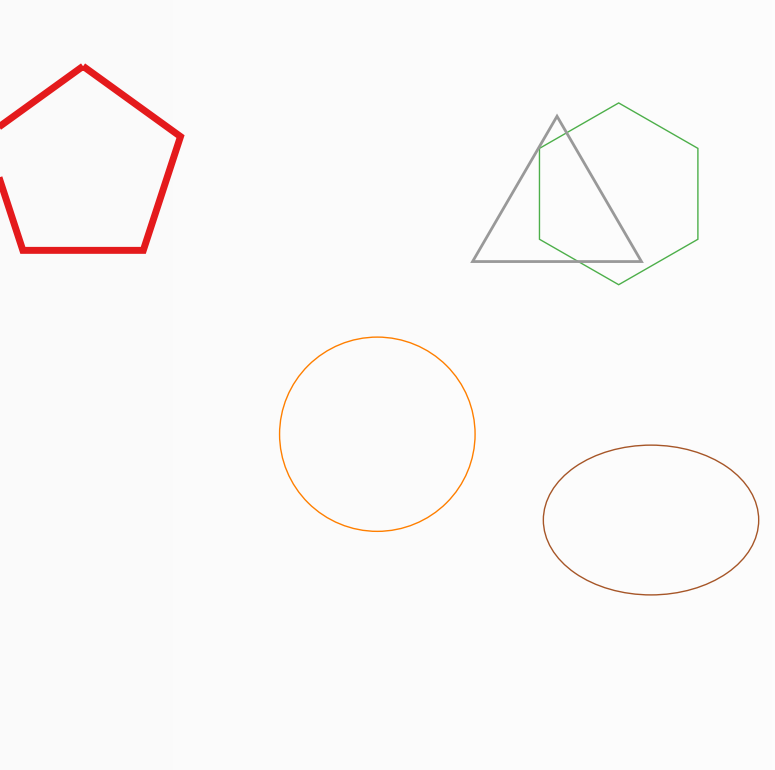[{"shape": "pentagon", "thickness": 2.5, "radius": 0.66, "center": [0.107, 0.782]}, {"shape": "hexagon", "thickness": 0.5, "radius": 0.59, "center": [0.798, 0.748]}, {"shape": "circle", "thickness": 0.5, "radius": 0.63, "center": [0.487, 0.436]}, {"shape": "oval", "thickness": 0.5, "radius": 0.69, "center": [0.84, 0.325]}, {"shape": "triangle", "thickness": 1, "radius": 0.63, "center": [0.719, 0.723]}]